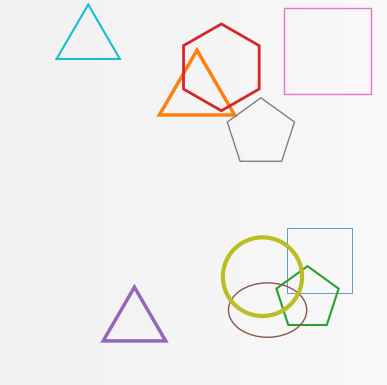[{"shape": "square", "thickness": 0.5, "radius": 0.42, "center": [0.824, 0.324]}, {"shape": "triangle", "thickness": 2.5, "radius": 0.56, "center": [0.508, 0.757]}, {"shape": "pentagon", "thickness": 1.5, "radius": 0.42, "center": [0.794, 0.224]}, {"shape": "hexagon", "thickness": 2, "radius": 0.56, "center": [0.571, 0.825]}, {"shape": "triangle", "thickness": 2.5, "radius": 0.47, "center": [0.347, 0.161]}, {"shape": "oval", "thickness": 1, "radius": 0.5, "center": [0.691, 0.195]}, {"shape": "square", "thickness": 1, "radius": 0.56, "center": [0.845, 0.868]}, {"shape": "pentagon", "thickness": 1, "radius": 0.46, "center": [0.673, 0.655]}, {"shape": "circle", "thickness": 3, "radius": 0.51, "center": [0.677, 0.281]}, {"shape": "triangle", "thickness": 1.5, "radius": 0.47, "center": [0.228, 0.894]}]